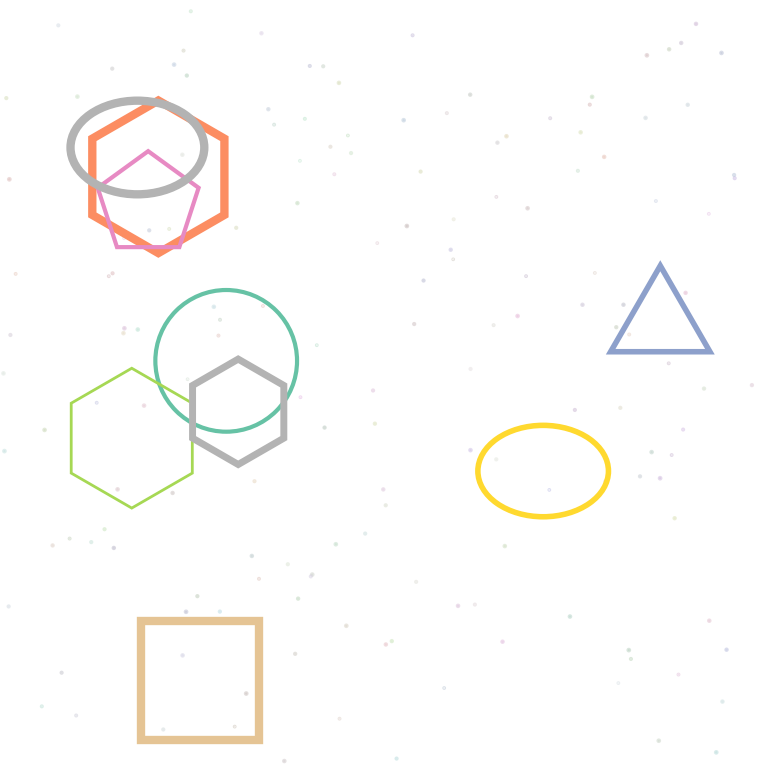[{"shape": "circle", "thickness": 1.5, "radius": 0.46, "center": [0.294, 0.531]}, {"shape": "hexagon", "thickness": 3, "radius": 0.5, "center": [0.206, 0.77]}, {"shape": "triangle", "thickness": 2, "radius": 0.37, "center": [0.858, 0.58]}, {"shape": "pentagon", "thickness": 1.5, "radius": 0.34, "center": [0.192, 0.735]}, {"shape": "hexagon", "thickness": 1, "radius": 0.45, "center": [0.171, 0.431]}, {"shape": "oval", "thickness": 2, "radius": 0.42, "center": [0.705, 0.388]}, {"shape": "square", "thickness": 3, "radius": 0.38, "center": [0.26, 0.116]}, {"shape": "oval", "thickness": 3, "radius": 0.43, "center": [0.178, 0.808]}, {"shape": "hexagon", "thickness": 2.5, "radius": 0.34, "center": [0.309, 0.465]}]